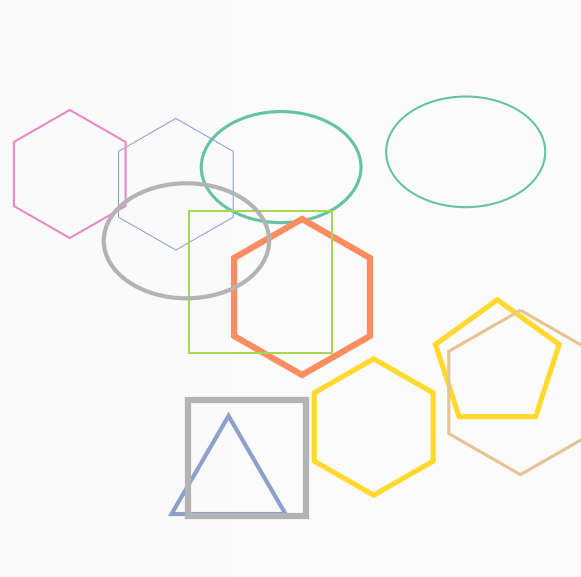[{"shape": "oval", "thickness": 1, "radius": 0.68, "center": [0.801, 0.736]}, {"shape": "oval", "thickness": 1.5, "radius": 0.69, "center": [0.484, 0.71]}, {"shape": "hexagon", "thickness": 3, "radius": 0.68, "center": [0.52, 0.485]}, {"shape": "hexagon", "thickness": 0.5, "radius": 0.57, "center": [0.303, 0.68]}, {"shape": "triangle", "thickness": 2, "radius": 0.57, "center": [0.393, 0.166]}, {"shape": "hexagon", "thickness": 1, "radius": 0.55, "center": [0.12, 0.698]}, {"shape": "square", "thickness": 1, "radius": 0.61, "center": [0.448, 0.51]}, {"shape": "pentagon", "thickness": 2.5, "radius": 0.56, "center": [0.856, 0.368]}, {"shape": "hexagon", "thickness": 2.5, "radius": 0.59, "center": [0.643, 0.26]}, {"shape": "hexagon", "thickness": 1.5, "radius": 0.71, "center": [0.895, 0.32]}, {"shape": "square", "thickness": 3, "radius": 0.51, "center": [0.425, 0.206]}, {"shape": "oval", "thickness": 2, "radius": 0.71, "center": [0.321, 0.582]}]